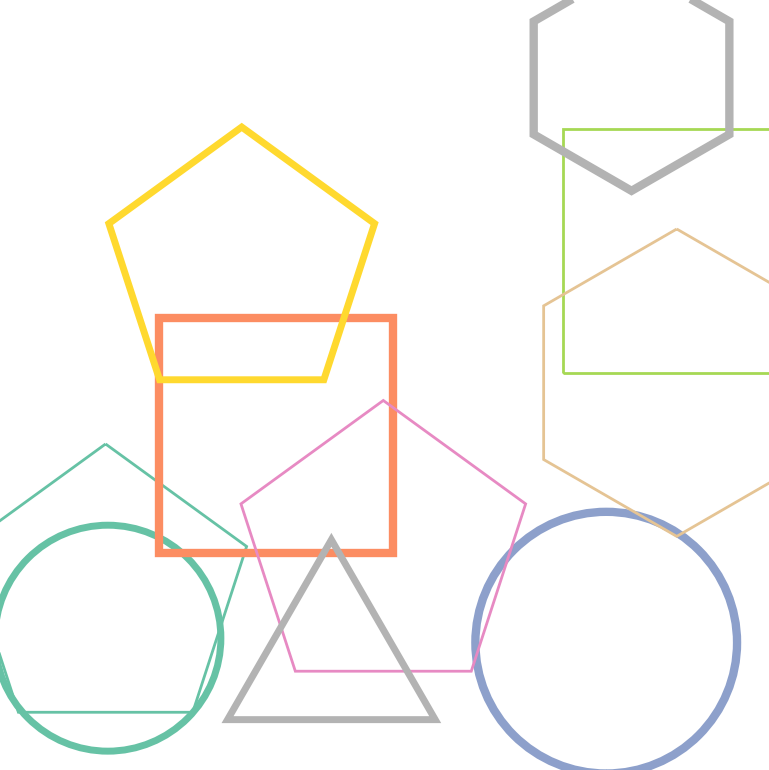[{"shape": "pentagon", "thickness": 1, "radius": 0.96, "center": [0.137, 0.231]}, {"shape": "circle", "thickness": 2.5, "radius": 0.73, "center": [0.14, 0.171]}, {"shape": "square", "thickness": 3, "radius": 0.76, "center": [0.358, 0.434]}, {"shape": "circle", "thickness": 3, "radius": 0.85, "center": [0.787, 0.165]}, {"shape": "pentagon", "thickness": 1, "radius": 0.97, "center": [0.498, 0.286]}, {"shape": "square", "thickness": 1, "radius": 0.79, "center": [0.89, 0.674]}, {"shape": "pentagon", "thickness": 2.5, "radius": 0.91, "center": [0.314, 0.654]}, {"shape": "hexagon", "thickness": 1, "radius": 1.0, "center": [0.879, 0.503]}, {"shape": "triangle", "thickness": 2.5, "radius": 0.78, "center": [0.43, 0.143]}, {"shape": "hexagon", "thickness": 3, "radius": 0.73, "center": [0.82, 0.899]}]